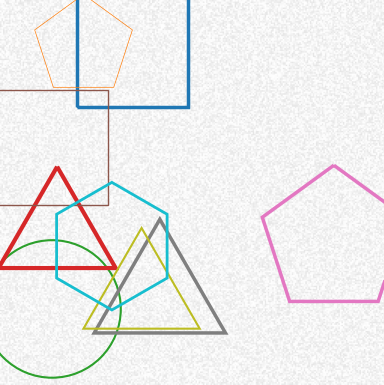[{"shape": "square", "thickness": 2.5, "radius": 0.72, "center": [0.344, 0.867]}, {"shape": "pentagon", "thickness": 0.5, "radius": 0.67, "center": [0.217, 0.881]}, {"shape": "circle", "thickness": 1.5, "radius": 0.89, "center": [0.135, 0.198]}, {"shape": "triangle", "thickness": 3, "radius": 0.88, "center": [0.148, 0.392]}, {"shape": "square", "thickness": 1, "radius": 0.75, "center": [0.132, 0.616]}, {"shape": "pentagon", "thickness": 2.5, "radius": 0.98, "center": [0.867, 0.375]}, {"shape": "triangle", "thickness": 2.5, "radius": 0.98, "center": [0.415, 0.234]}, {"shape": "triangle", "thickness": 1.5, "radius": 0.87, "center": [0.368, 0.233]}, {"shape": "hexagon", "thickness": 2, "radius": 0.83, "center": [0.291, 0.361]}]